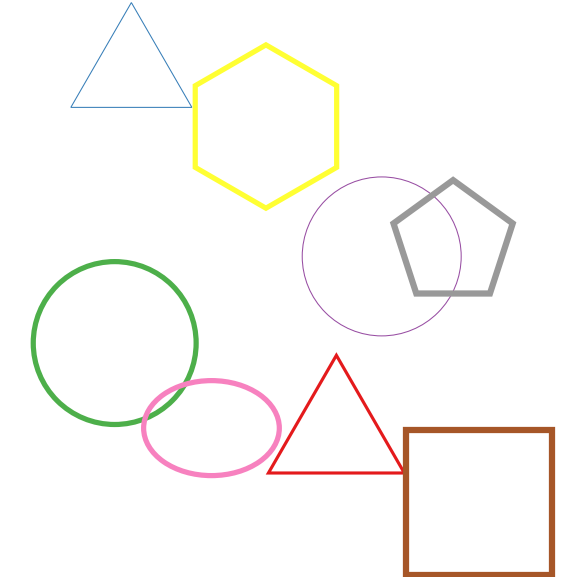[{"shape": "triangle", "thickness": 1.5, "radius": 0.68, "center": [0.582, 0.248]}, {"shape": "triangle", "thickness": 0.5, "radius": 0.61, "center": [0.227, 0.874]}, {"shape": "circle", "thickness": 2.5, "radius": 0.71, "center": [0.199, 0.405]}, {"shape": "circle", "thickness": 0.5, "radius": 0.69, "center": [0.661, 0.555]}, {"shape": "hexagon", "thickness": 2.5, "radius": 0.71, "center": [0.461, 0.78]}, {"shape": "square", "thickness": 3, "radius": 0.63, "center": [0.83, 0.129]}, {"shape": "oval", "thickness": 2.5, "radius": 0.59, "center": [0.366, 0.258]}, {"shape": "pentagon", "thickness": 3, "radius": 0.54, "center": [0.785, 0.579]}]